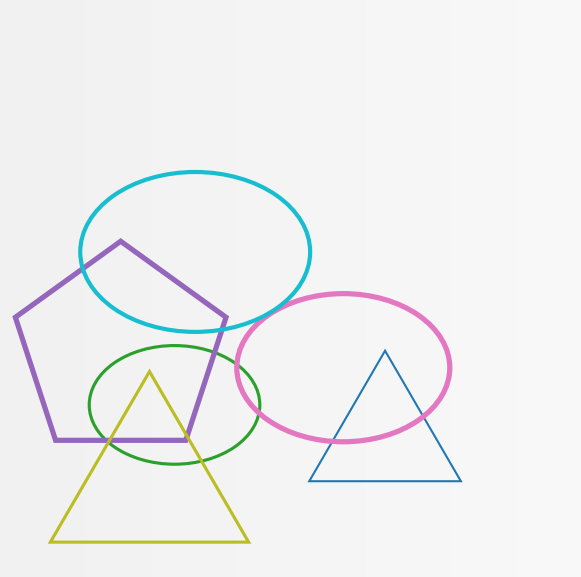[{"shape": "triangle", "thickness": 1, "radius": 0.75, "center": [0.662, 0.241]}, {"shape": "oval", "thickness": 1.5, "radius": 0.73, "center": [0.3, 0.298]}, {"shape": "pentagon", "thickness": 2.5, "radius": 0.95, "center": [0.208, 0.391]}, {"shape": "oval", "thickness": 2.5, "radius": 0.92, "center": [0.591, 0.362]}, {"shape": "triangle", "thickness": 1.5, "radius": 0.98, "center": [0.257, 0.159]}, {"shape": "oval", "thickness": 2, "radius": 0.99, "center": [0.336, 0.563]}]